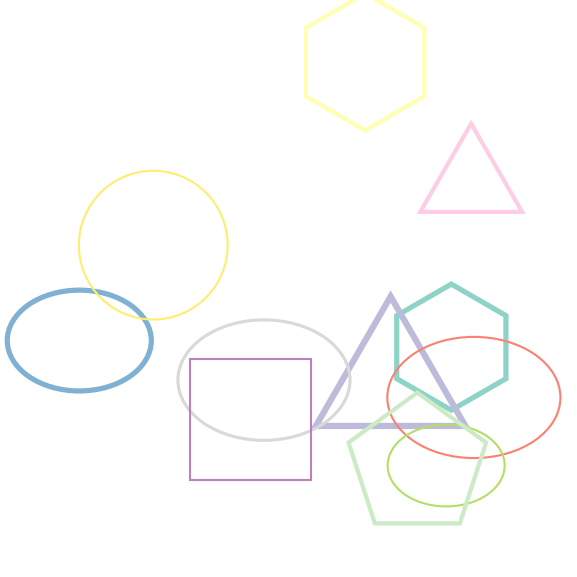[{"shape": "hexagon", "thickness": 2.5, "radius": 0.55, "center": [0.782, 0.398]}, {"shape": "hexagon", "thickness": 2, "radius": 0.59, "center": [0.632, 0.892]}, {"shape": "triangle", "thickness": 3, "radius": 0.75, "center": [0.676, 0.336]}, {"shape": "oval", "thickness": 1, "radius": 0.75, "center": [0.821, 0.311]}, {"shape": "oval", "thickness": 2.5, "radius": 0.62, "center": [0.137, 0.409]}, {"shape": "oval", "thickness": 1, "radius": 0.51, "center": [0.773, 0.193]}, {"shape": "triangle", "thickness": 2, "radius": 0.51, "center": [0.816, 0.683]}, {"shape": "oval", "thickness": 1.5, "radius": 0.74, "center": [0.457, 0.341]}, {"shape": "square", "thickness": 1, "radius": 0.52, "center": [0.434, 0.273]}, {"shape": "pentagon", "thickness": 2, "radius": 0.63, "center": [0.723, 0.194]}, {"shape": "circle", "thickness": 1, "radius": 0.64, "center": [0.265, 0.575]}]